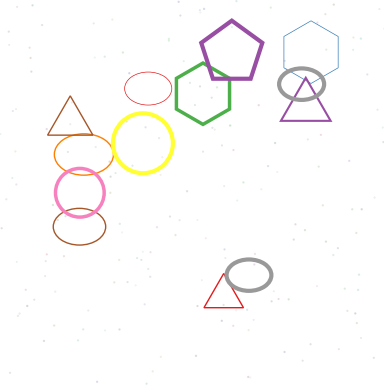[{"shape": "oval", "thickness": 0.5, "radius": 0.31, "center": [0.385, 0.77]}, {"shape": "triangle", "thickness": 1, "radius": 0.3, "center": [0.581, 0.23]}, {"shape": "hexagon", "thickness": 0.5, "radius": 0.41, "center": [0.808, 0.865]}, {"shape": "hexagon", "thickness": 2.5, "radius": 0.4, "center": [0.527, 0.757]}, {"shape": "pentagon", "thickness": 3, "radius": 0.42, "center": [0.602, 0.863]}, {"shape": "triangle", "thickness": 1.5, "radius": 0.37, "center": [0.794, 0.723]}, {"shape": "oval", "thickness": 1, "radius": 0.38, "center": [0.218, 0.599]}, {"shape": "circle", "thickness": 3, "radius": 0.39, "center": [0.371, 0.628]}, {"shape": "triangle", "thickness": 1, "radius": 0.34, "center": [0.182, 0.683]}, {"shape": "oval", "thickness": 1, "radius": 0.34, "center": [0.206, 0.411]}, {"shape": "circle", "thickness": 2.5, "radius": 0.32, "center": [0.207, 0.499]}, {"shape": "oval", "thickness": 3, "radius": 0.29, "center": [0.647, 0.285]}, {"shape": "oval", "thickness": 3, "radius": 0.29, "center": [0.783, 0.781]}]